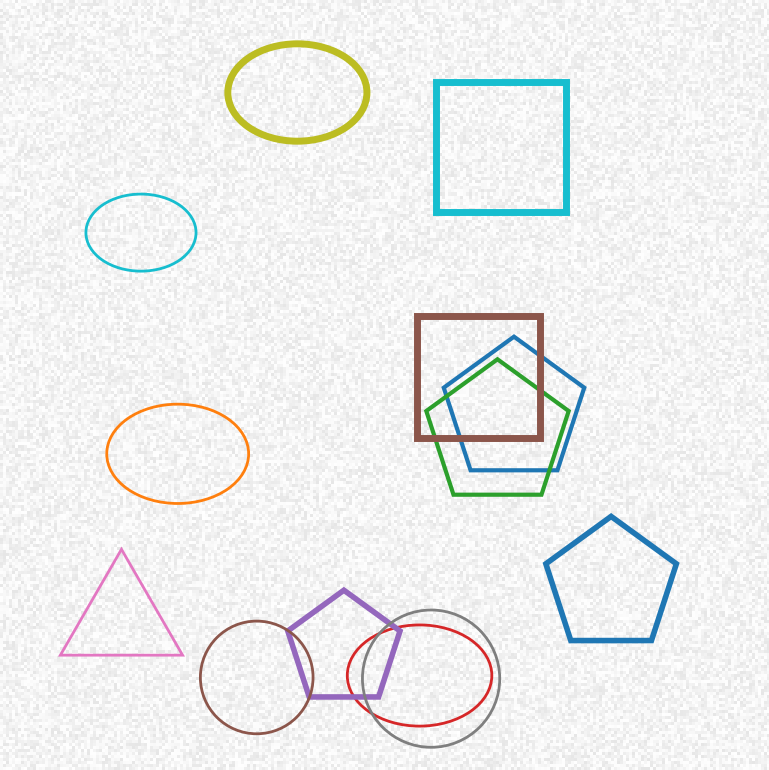[{"shape": "pentagon", "thickness": 2, "radius": 0.45, "center": [0.794, 0.24]}, {"shape": "pentagon", "thickness": 1.5, "radius": 0.48, "center": [0.668, 0.467]}, {"shape": "oval", "thickness": 1, "radius": 0.46, "center": [0.231, 0.411]}, {"shape": "pentagon", "thickness": 1.5, "radius": 0.49, "center": [0.646, 0.436]}, {"shape": "oval", "thickness": 1, "radius": 0.47, "center": [0.545, 0.123]}, {"shape": "pentagon", "thickness": 2, "radius": 0.38, "center": [0.447, 0.157]}, {"shape": "circle", "thickness": 1, "radius": 0.37, "center": [0.333, 0.12]}, {"shape": "square", "thickness": 2.5, "radius": 0.4, "center": [0.621, 0.51]}, {"shape": "triangle", "thickness": 1, "radius": 0.46, "center": [0.158, 0.195]}, {"shape": "circle", "thickness": 1, "radius": 0.45, "center": [0.56, 0.119]}, {"shape": "oval", "thickness": 2.5, "radius": 0.45, "center": [0.386, 0.88]}, {"shape": "oval", "thickness": 1, "radius": 0.36, "center": [0.183, 0.698]}, {"shape": "square", "thickness": 2.5, "radius": 0.42, "center": [0.65, 0.809]}]